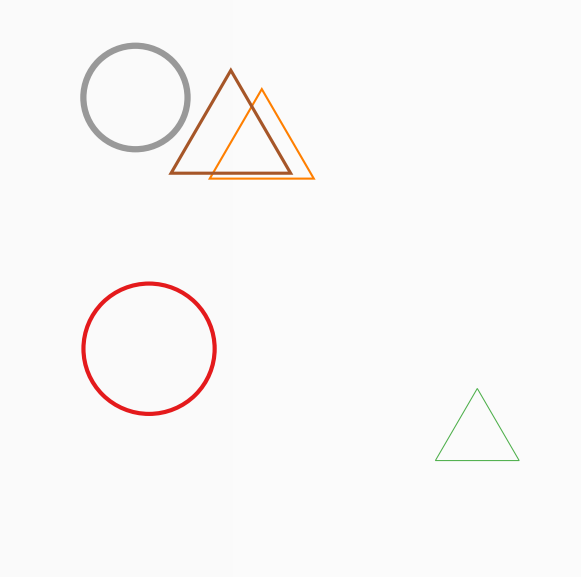[{"shape": "circle", "thickness": 2, "radius": 0.56, "center": [0.256, 0.395]}, {"shape": "triangle", "thickness": 0.5, "radius": 0.42, "center": [0.821, 0.243]}, {"shape": "triangle", "thickness": 1, "radius": 0.52, "center": [0.45, 0.742]}, {"shape": "triangle", "thickness": 1.5, "radius": 0.59, "center": [0.397, 0.759]}, {"shape": "circle", "thickness": 3, "radius": 0.45, "center": [0.233, 0.83]}]